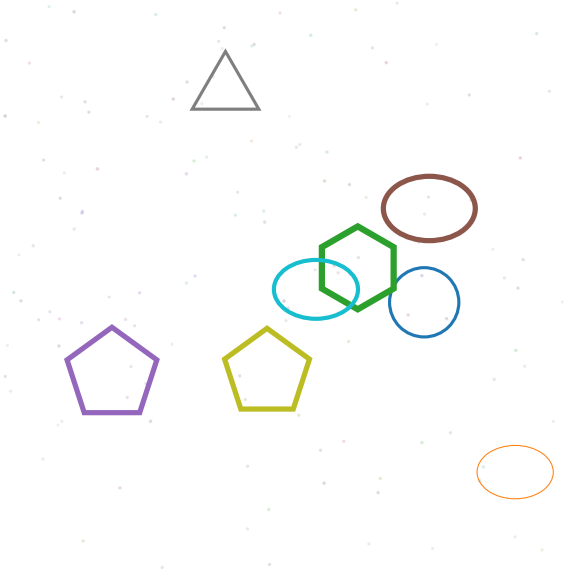[{"shape": "circle", "thickness": 1.5, "radius": 0.3, "center": [0.735, 0.476]}, {"shape": "oval", "thickness": 0.5, "radius": 0.33, "center": [0.892, 0.182]}, {"shape": "hexagon", "thickness": 3, "radius": 0.36, "center": [0.619, 0.535]}, {"shape": "pentagon", "thickness": 2.5, "radius": 0.41, "center": [0.194, 0.351]}, {"shape": "oval", "thickness": 2.5, "radius": 0.4, "center": [0.743, 0.638]}, {"shape": "triangle", "thickness": 1.5, "radius": 0.33, "center": [0.39, 0.843]}, {"shape": "pentagon", "thickness": 2.5, "radius": 0.39, "center": [0.462, 0.353]}, {"shape": "oval", "thickness": 2, "radius": 0.36, "center": [0.547, 0.498]}]